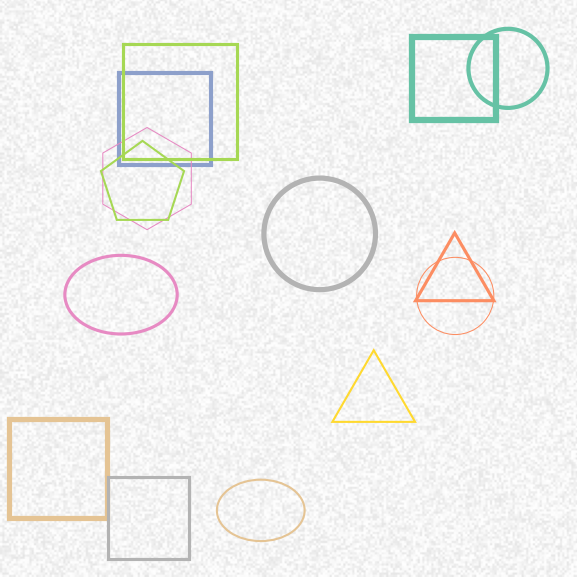[{"shape": "circle", "thickness": 2, "radius": 0.34, "center": [0.88, 0.881]}, {"shape": "square", "thickness": 3, "radius": 0.36, "center": [0.786, 0.864]}, {"shape": "circle", "thickness": 0.5, "radius": 0.33, "center": [0.788, 0.487]}, {"shape": "triangle", "thickness": 1.5, "radius": 0.39, "center": [0.787, 0.518]}, {"shape": "square", "thickness": 2, "radius": 0.4, "center": [0.285, 0.793]}, {"shape": "oval", "thickness": 1.5, "radius": 0.49, "center": [0.21, 0.489]}, {"shape": "hexagon", "thickness": 0.5, "radius": 0.44, "center": [0.255, 0.69]}, {"shape": "square", "thickness": 1.5, "radius": 0.5, "center": [0.312, 0.824]}, {"shape": "pentagon", "thickness": 1, "radius": 0.38, "center": [0.247, 0.68]}, {"shape": "triangle", "thickness": 1, "radius": 0.41, "center": [0.647, 0.31]}, {"shape": "square", "thickness": 2.5, "radius": 0.43, "center": [0.1, 0.188]}, {"shape": "oval", "thickness": 1, "radius": 0.38, "center": [0.452, 0.115]}, {"shape": "circle", "thickness": 2.5, "radius": 0.48, "center": [0.554, 0.594]}, {"shape": "square", "thickness": 1.5, "radius": 0.35, "center": [0.257, 0.102]}]